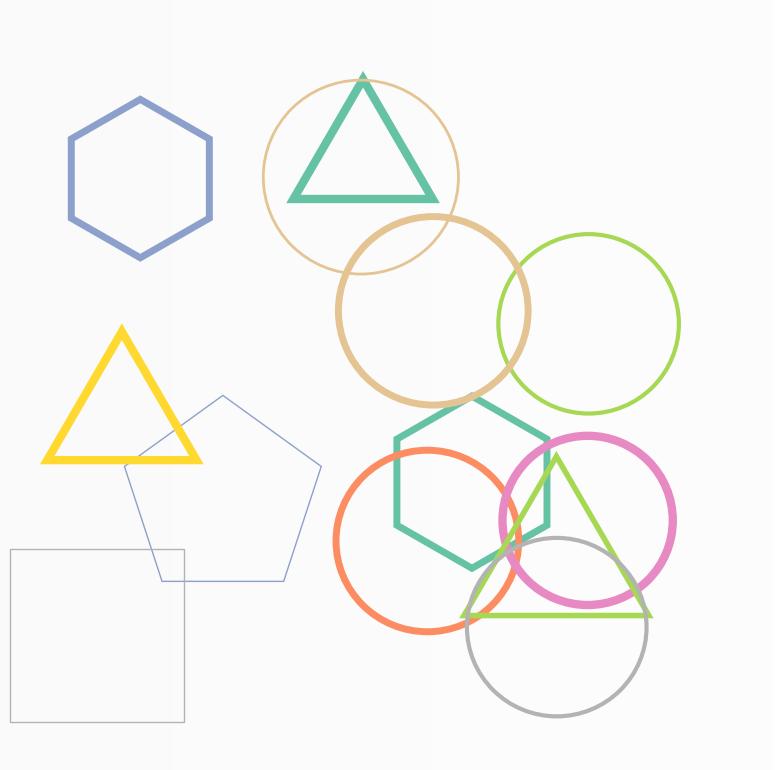[{"shape": "triangle", "thickness": 3, "radius": 0.52, "center": [0.468, 0.793]}, {"shape": "hexagon", "thickness": 2.5, "radius": 0.56, "center": [0.609, 0.374]}, {"shape": "circle", "thickness": 2.5, "radius": 0.59, "center": [0.551, 0.297]}, {"shape": "hexagon", "thickness": 2.5, "radius": 0.51, "center": [0.181, 0.768]}, {"shape": "pentagon", "thickness": 0.5, "radius": 0.67, "center": [0.288, 0.353]}, {"shape": "circle", "thickness": 3, "radius": 0.55, "center": [0.758, 0.324]}, {"shape": "triangle", "thickness": 2, "radius": 0.69, "center": [0.718, 0.269]}, {"shape": "circle", "thickness": 1.5, "radius": 0.58, "center": [0.76, 0.579]}, {"shape": "triangle", "thickness": 3, "radius": 0.56, "center": [0.157, 0.458]}, {"shape": "circle", "thickness": 2.5, "radius": 0.61, "center": [0.559, 0.596]}, {"shape": "circle", "thickness": 1, "radius": 0.63, "center": [0.466, 0.77]}, {"shape": "circle", "thickness": 1.5, "radius": 0.58, "center": [0.718, 0.186]}, {"shape": "square", "thickness": 0.5, "radius": 0.56, "center": [0.125, 0.175]}]